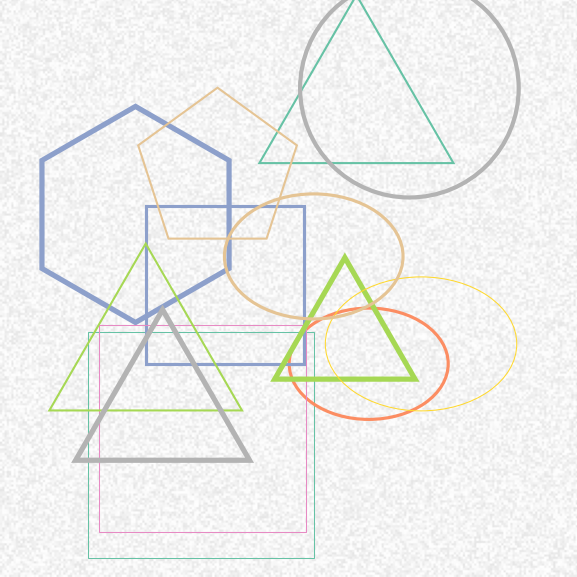[{"shape": "triangle", "thickness": 1, "radius": 0.97, "center": [0.617, 0.814]}, {"shape": "square", "thickness": 0.5, "radius": 0.98, "center": [0.348, 0.228]}, {"shape": "oval", "thickness": 1.5, "radius": 0.69, "center": [0.638, 0.369]}, {"shape": "square", "thickness": 1.5, "radius": 0.68, "center": [0.389, 0.505]}, {"shape": "hexagon", "thickness": 2.5, "radius": 0.94, "center": [0.235, 0.628]}, {"shape": "square", "thickness": 0.5, "radius": 0.9, "center": [0.351, 0.257]}, {"shape": "triangle", "thickness": 1, "radius": 0.96, "center": [0.252, 0.385]}, {"shape": "triangle", "thickness": 2.5, "radius": 0.7, "center": [0.597, 0.413]}, {"shape": "oval", "thickness": 0.5, "radius": 0.83, "center": [0.729, 0.404]}, {"shape": "oval", "thickness": 1.5, "radius": 0.77, "center": [0.543, 0.555]}, {"shape": "pentagon", "thickness": 1, "radius": 0.72, "center": [0.377, 0.703]}, {"shape": "circle", "thickness": 2, "radius": 0.95, "center": [0.709, 0.846]}, {"shape": "triangle", "thickness": 2.5, "radius": 0.87, "center": [0.282, 0.289]}]